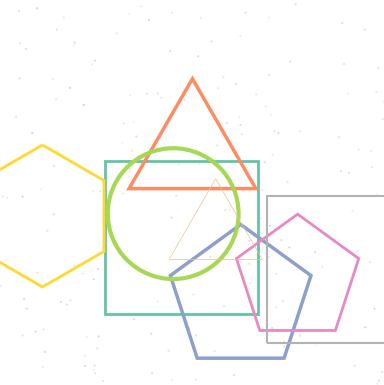[{"shape": "square", "thickness": 2, "radius": 0.99, "center": [0.471, 0.384]}, {"shape": "triangle", "thickness": 2.5, "radius": 0.95, "center": [0.5, 0.605]}, {"shape": "pentagon", "thickness": 2.5, "radius": 0.96, "center": [0.625, 0.225]}, {"shape": "pentagon", "thickness": 2, "radius": 0.84, "center": [0.773, 0.277]}, {"shape": "circle", "thickness": 3, "radius": 0.85, "center": [0.45, 0.445]}, {"shape": "hexagon", "thickness": 2, "radius": 0.92, "center": [0.11, 0.439]}, {"shape": "triangle", "thickness": 0.5, "radius": 0.7, "center": [0.56, 0.396]}, {"shape": "square", "thickness": 1.5, "radius": 0.95, "center": [0.883, 0.3]}]